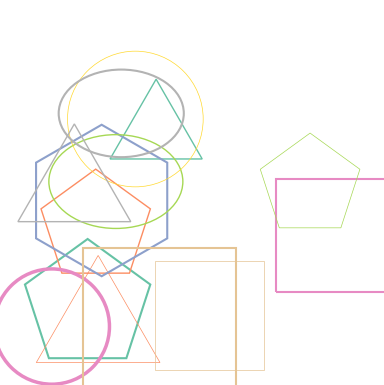[{"shape": "pentagon", "thickness": 1.5, "radius": 0.86, "center": [0.228, 0.208]}, {"shape": "triangle", "thickness": 1, "radius": 0.69, "center": [0.406, 0.656]}, {"shape": "pentagon", "thickness": 1, "radius": 0.75, "center": [0.249, 0.411]}, {"shape": "triangle", "thickness": 0.5, "radius": 0.93, "center": [0.255, 0.151]}, {"shape": "hexagon", "thickness": 1.5, "radius": 0.98, "center": [0.264, 0.479]}, {"shape": "circle", "thickness": 2.5, "radius": 0.75, "center": [0.135, 0.152]}, {"shape": "square", "thickness": 1.5, "radius": 0.74, "center": [0.865, 0.388]}, {"shape": "oval", "thickness": 1, "radius": 0.87, "center": [0.301, 0.528]}, {"shape": "pentagon", "thickness": 0.5, "radius": 0.68, "center": [0.805, 0.518]}, {"shape": "circle", "thickness": 0.5, "radius": 0.88, "center": [0.352, 0.691]}, {"shape": "square", "thickness": 0.5, "radius": 0.71, "center": [0.544, 0.181]}, {"shape": "square", "thickness": 1.5, "radius": 0.99, "center": [0.414, 0.158]}, {"shape": "oval", "thickness": 1.5, "radius": 0.81, "center": [0.315, 0.706]}, {"shape": "triangle", "thickness": 1, "radius": 0.85, "center": [0.193, 0.509]}]